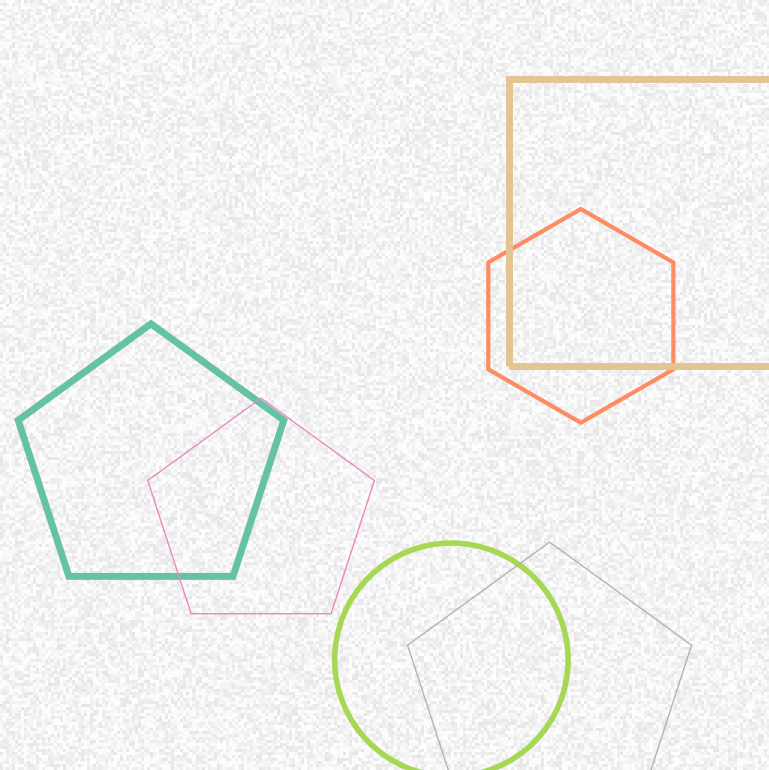[{"shape": "pentagon", "thickness": 2.5, "radius": 0.91, "center": [0.196, 0.398]}, {"shape": "hexagon", "thickness": 1.5, "radius": 0.69, "center": [0.754, 0.59]}, {"shape": "pentagon", "thickness": 0.5, "radius": 0.77, "center": [0.339, 0.328]}, {"shape": "circle", "thickness": 2, "radius": 0.76, "center": [0.586, 0.143]}, {"shape": "square", "thickness": 2.5, "radius": 0.93, "center": [0.848, 0.711]}, {"shape": "pentagon", "thickness": 0.5, "radius": 0.97, "center": [0.714, 0.102]}]